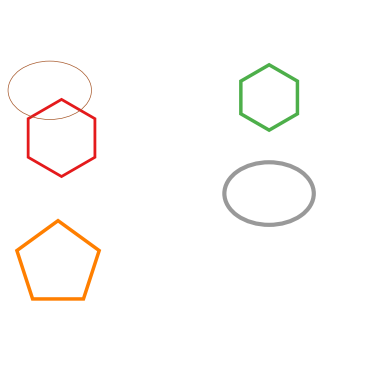[{"shape": "hexagon", "thickness": 2, "radius": 0.5, "center": [0.16, 0.642]}, {"shape": "hexagon", "thickness": 2.5, "radius": 0.42, "center": [0.699, 0.747]}, {"shape": "pentagon", "thickness": 2.5, "radius": 0.56, "center": [0.151, 0.314]}, {"shape": "oval", "thickness": 0.5, "radius": 0.54, "center": [0.129, 0.765]}, {"shape": "oval", "thickness": 3, "radius": 0.58, "center": [0.699, 0.497]}]